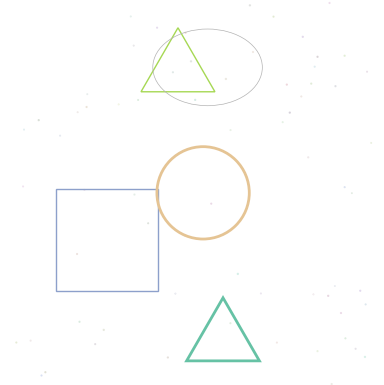[{"shape": "triangle", "thickness": 2, "radius": 0.55, "center": [0.579, 0.117]}, {"shape": "square", "thickness": 1, "radius": 0.66, "center": [0.278, 0.377]}, {"shape": "triangle", "thickness": 1, "radius": 0.55, "center": [0.462, 0.817]}, {"shape": "circle", "thickness": 2, "radius": 0.6, "center": [0.528, 0.499]}, {"shape": "oval", "thickness": 0.5, "radius": 0.71, "center": [0.539, 0.825]}]